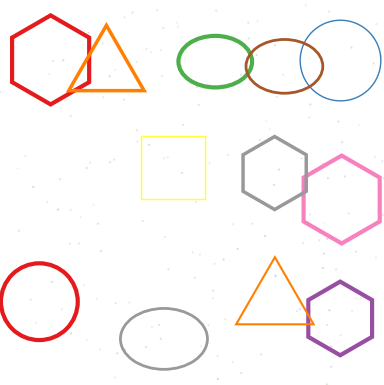[{"shape": "hexagon", "thickness": 3, "radius": 0.58, "center": [0.131, 0.844]}, {"shape": "circle", "thickness": 3, "radius": 0.5, "center": [0.102, 0.216]}, {"shape": "circle", "thickness": 1, "radius": 0.52, "center": [0.884, 0.843]}, {"shape": "oval", "thickness": 3, "radius": 0.48, "center": [0.559, 0.84]}, {"shape": "hexagon", "thickness": 3, "radius": 0.48, "center": [0.884, 0.173]}, {"shape": "triangle", "thickness": 2.5, "radius": 0.57, "center": [0.276, 0.821]}, {"shape": "triangle", "thickness": 1.5, "radius": 0.58, "center": [0.714, 0.216]}, {"shape": "square", "thickness": 1, "radius": 0.41, "center": [0.449, 0.565]}, {"shape": "oval", "thickness": 2, "radius": 0.5, "center": [0.739, 0.828]}, {"shape": "hexagon", "thickness": 3, "radius": 0.57, "center": [0.887, 0.482]}, {"shape": "oval", "thickness": 2, "radius": 0.57, "center": [0.426, 0.12]}, {"shape": "hexagon", "thickness": 2.5, "radius": 0.47, "center": [0.713, 0.551]}]